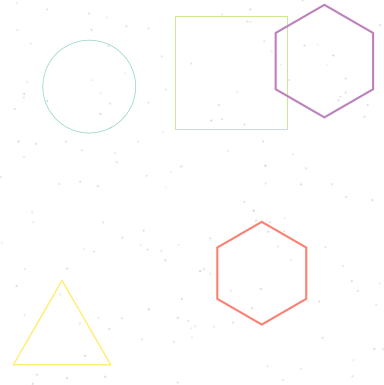[{"shape": "circle", "thickness": 0.5, "radius": 0.6, "center": [0.232, 0.775]}, {"shape": "hexagon", "thickness": 1.5, "radius": 0.67, "center": [0.68, 0.29]}, {"shape": "square", "thickness": 0.5, "radius": 0.73, "center": [0.6, 0.811]}, {"shape": "hexagon", "thickness": 1.5, "radius": 0.73, "center": [0.843, 0.841]}, {"shape": "triangle", "thickness": 1, "radius": 0.73, "center": [0.161, 0.126]}]